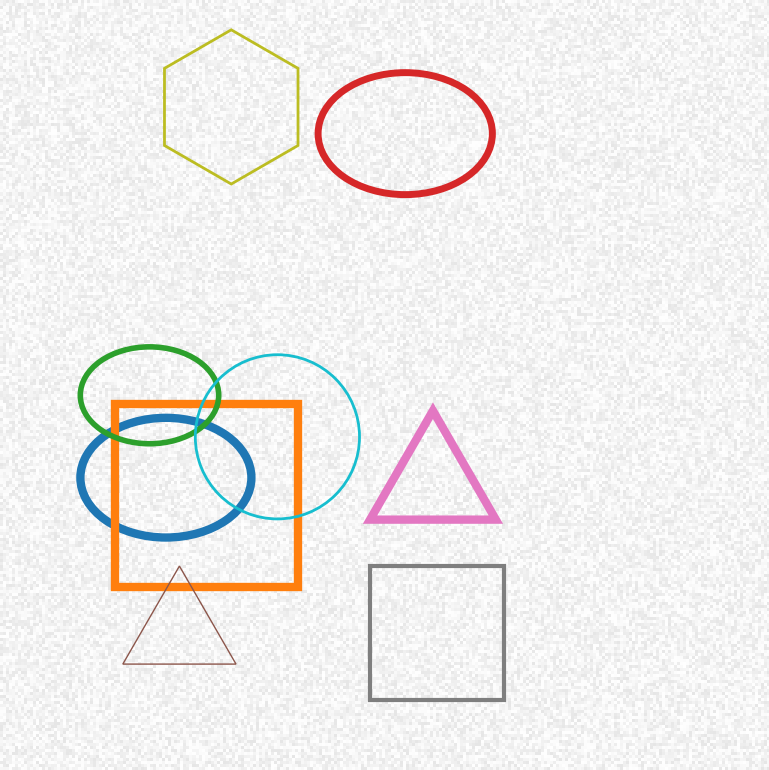[{"shape": "oval", "thickness": 3, "radius": 0.56, "center": [0.215, 0.38]}, {"shape": "square", "thickness": 3, "radius": 0.6, "center": [0.268, 0.357]}, {"shape": "oval", "thickness": 2, "radius": 0.45, "center": [0.194, 0.487]}, {"shape": "oval", "thickness": 2.5, "radius": 0.57, "center": [0.526, 0.826]}, {"shape": "triangle", "thickness": 0.5, "radius": 0.42, "center": [0.233, 0.18]}, {"shape": "triangle", "thickness": 3, "radius": 0.47, "center": [0.562, 0.372]}, {"shape": "square", "thickness": 1.5, "radius": 0.44, "center": [0.568, 0.178]}, {"shape": "hexagon", "thickness": 1, "radius": 0.5, "center": [0.3, 0.861]}, {"shape": "circle", "thickness": 1, "radius": 0.53, "center": [0.36, 0.433]}]